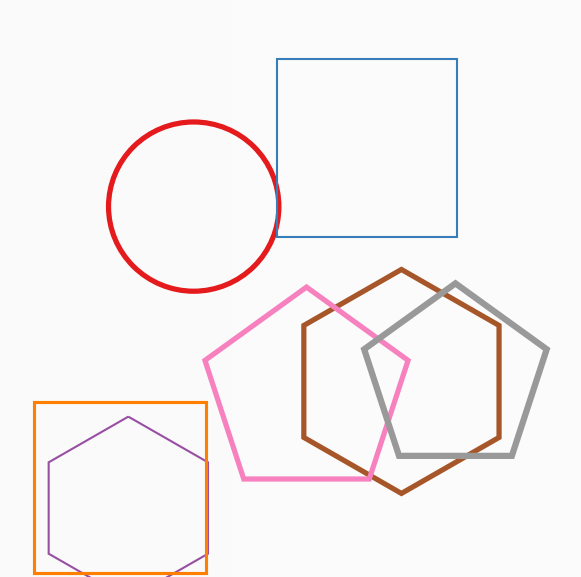[{"shape": "circle", "thickness": 2.5, "radius": 0.73, "center": [0.333, 0.641]}, {"shape": "square", "thickness": 1, "radius": 0.77, "center": [0.631, 0.743]}, {"shape": "hexagon", "thickness": 1, "radius": 0.79, "center": [0.221, 0.119]}, {"shape": "square", "thickness": 1.5, "radius": 0.74, "center": [0.206, 0.155]}, {"shape": "hexagon", "thickness": 2.5, "radius": 0.97, "center": [0.691, 0.339]}, {"shape": "pentagon", "thickness": 2.5, "radius": 0.92, "center": [0.527, 0.318]}, {"shape": "pentagon", "thickness": 3, "radius": 0.83, "center": [0.784, 0.343]}]